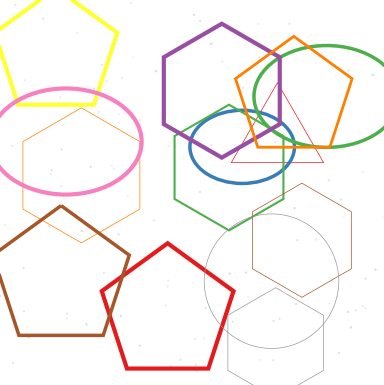[{"shape": "pentagon", "thickness": 3, "radius": 0.9, "center": [0.435, 0.188]}, {"shape": "triangle", "thickness": 0.5, "radius": 0.69, "center": [0.721, 0.647]}, {"shape": "oval", "thickness": 2.5, "radius": 0.68, "center": [0.629, 0.619]}, {"shape": "hexagon", "thickness": 1.5, "radius": 0.82, "center": [0.595, 0.565]}, {"shape": "oval", "thickness": 2.5, "radius": 0.94, "center": [0.849, 0.749]}, {"shape": "hexagon", "thickness": 3, "radius": 0.87, "center": [0.576, 0.764]}, {"shape": "pentagon", "thickness": 2, "radius": 0.8, "center": [0.763, 0.746]}, {"shape": "hexagon", "thickness": 0.5, "radius": 0.88, "center": [0.211, 0.545]}, {"shape": "pentagon", "thickness": 3, "radius": 0.84, "center": [0.146, 0.863]}, {"shape": "pentagon", "thickness": 2.5, "radius": 0.93, "center": [0.159, 0.28]}, {"shape": "hexagon", "thickness": 0.5, "radius": 0.74, "center": [0.784, 0.376]}, {"shape": "oval", "thickness": 3, "radius": 0.98, "center": [0.171, 0.632]}, {"shape": "hexagon", "thickness": 0.5, "radius": 0.72, "center": [0.716, 0.109]}, {"shape": "circle", "thickness": 0.5, "radius": 0.87, "center": [0.705, 0.27]}]